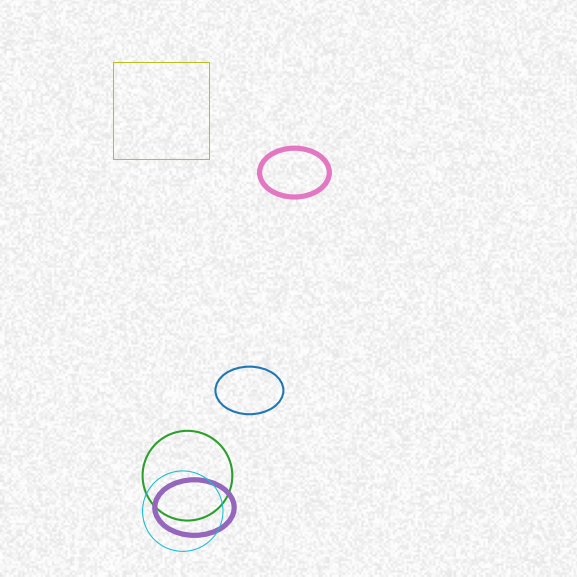[{"shape": "oval", "thickness": 1, "radius": 0.29, "center": [0.432, 0.323]}, {"shape": "circle", "thickness": 1, "radius": 0.39, "center": [0.325, 0.175]}, {"shape": "oval", "thickness": 2.5, "radius": 0.34, "center": [0.337, 0.12]}, {"shape": "oval", "thickness": 2.5, "radius": 0.3, "center": [0.51, 0.7]}, {"shape": "square", "thickness": 0.5, "radius": 0.42, "center": [0.279, 0.808]}, {"shape": "circle", "thickness": 0.5, "radius": 0.35, "center": [0.316, 0.114]}]